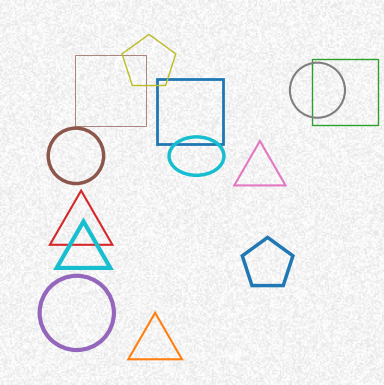[{"shape": "pentagon", "thickness": 2.5, "radius": 0.35, "center": [0.695, 0.314]}, {"shape": "square", "thickness": 2, "radius": 0.43, "center": [0.494, 0.71]}, {"shape": "triangle", "thickness": 1.5, "radius": 0.4, "center": [0.403, 0.107]}, {"shape": "square", "thickness": 1, "radius": 0.43, "center": [0.896, 0.761]}, {"shape": "triangle", "thickness": 1.5, "radius": 0.47, "center": [0.211, 0.411]}, {"shape": "circle", "thickness": 3, "radius": 0.48, "center": [0.199, 0.187]}, {"shape": "circle", "thickness": 2.5, "radius": 0.36, "center": [0.197, 0.595]}, {"shape": "square", "thickness": 0.5, "radius": 0.46, "center": [0.287, 0.765]}, {"shape": "triangle", "thickness": 1.5, "radius": 0.38, "center": [0.675, 0.557]}, {"shape": "circle", "thickness": 1.5, "radius": 0.36, "center": [0.825, 0.766]}, {"shape": "pentagon", "thickness": 1, "radius": 0.37, "center": [0.387, 0.837]}, {"shape": "oval", "thickness": 2.5, "radius": 0.36, "center": [0.51, 0.595]}, {"shape": "triangle", "thickness": 3, "radius": 0.4, "center": [0.217, 0.344]}]